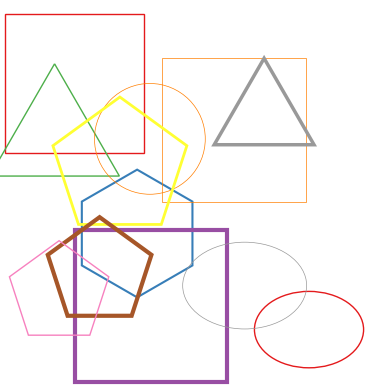[{"shape": "oval", "thickness": 1, "radius": 0.71, "center": [0.803, 0.144]}, {"shape": "square", "thickness": 1, "radius": 0.9, "center": [0.194, 0.783]}, {"shape": "hexagon", "thickness": 1.5, "radius": 0.83, "center": [0.356, 0.393]}, {"shape": "triangle", "thickness": 1, "radius": 0.97, "center": [0.142, 0.64]}, {"shape": "square", "thickness": 3, "radius": 0.99, "center": [0.393, 0.205]}, {"shape": "square", "thickness": 0.5, "radius": 0.93, "center": [0.608, 0.662]}, {"shape": "circle", "thickness": 0.5, "radius": 0.72, "center": [0.389, 0.639]}, {"shape": "pentagon", "thickness": 2, "radius": 0.91, "center": [0.311, 0.565]}, {"shape": "pentagon", "thickness": 3, "radius": 0.71, "center": [0.259, 0.294]}, {"shape": "pentagon", "thickness": 1, "radius": 0.68, "center": [0.154, 0.239]}, {"shape": "triangle", "thickness": 2.5, "radius": 0.75, "center": [0.686, 0.699]}, {"shape": "oval", "thickness": 0.5, "radius": 0.8, "center": [0.635, 0.258]}]